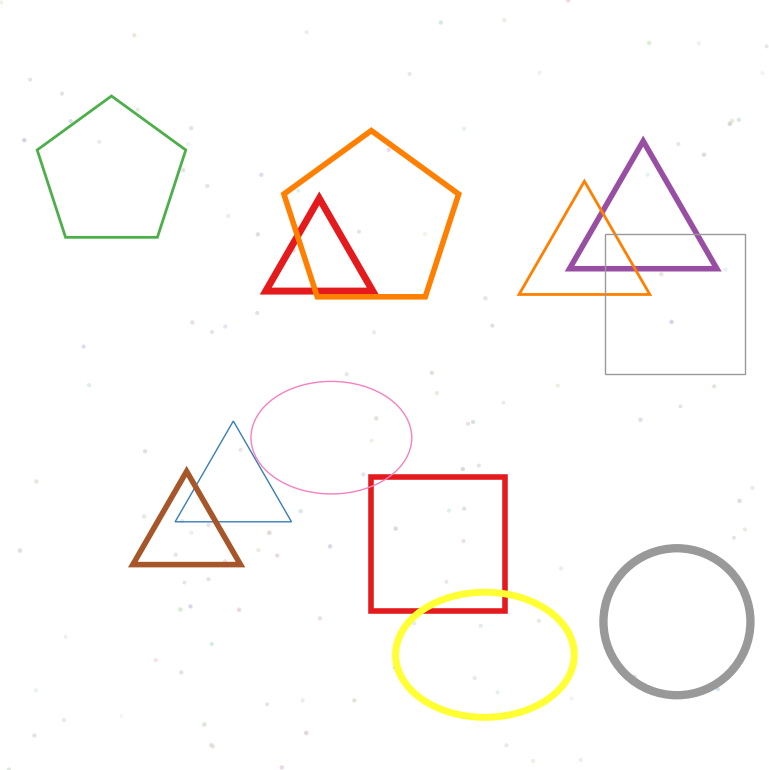[{"shape": "square", "thickness": 2, "radius": 0.43, "center": [0.569, 0.293]}, {"shape": "triangle", "thickness": 2.5, "radius": 0.4, "center": [0.415, 0.662]}, {"shape": "triangle", "thickness": 0.5, "radius": 0.44, "center": [0.303, 0.366]}, {"shape": "pentagon", "thickness": 1, "radius": 0.51, "center": [0.145, 0.774]}, {"shape": "triangle", "thickness": 2, "radius": 0.55, "center": [0.835, 0.706]}, {"shape": "triangle", "thickness": 1, "radius": 0.49, "center": [0.759, 0.667]}, {"shape": "pentagon", "thickness": 2, "radius": 0.6, "center": [0.482, 0.711]}, {"shape": "oval", "thickness": 2.5, "radius": 0.58, "center": [0.63, 0.15]}, {"shape": "triangle", "thickness": 2, "radius": 0.4, "center": [0.242, 0.307]}, {"shape": "oval", "thickness": 0.5, "radius": 0.52, "center": [0.43, 0.432]}, {"shape": "circle", "thickness": 3, "radius": 0.48, "center": [0.879, 0.193]}, {"shape": "square", "thickness": 0.5, "radius": 0.46, "center": [0.877, 0.605]}]